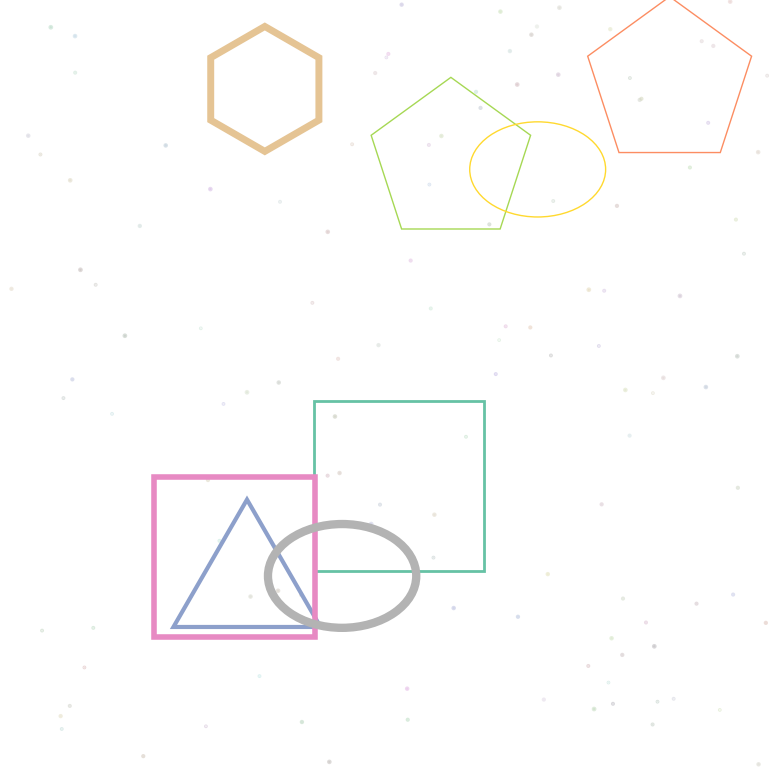[{"shape": "square", "thickness": 1, "radius": 0.55, "center": [0.518, 0.369]}, {"shape": "pentagon", "thickness": 0.5, "radius": 0.56, "center": [0.87, 0.892]}, {"shape": "triangle", "thickness": 1.5, "radius": 0.55, "center": [0.321, 0.241]}, {"shape": "square", "thickness": 2, "radius": 0.52, "center": [0.305, 0.277]}, {"shape": "pentagon", "thickness": 0.5, "radius": 0.54, "center": [0.586, 0.791]}, {"shape": "oval", "thickness": 0.5, "radius": 0.44, "center": [0.698, 0.78]}, {"shape": "hexagon", "thickness": 2.5, "radius": 0.41, "center": [0.344, 0.885]}, {"shape": "oval", "thickness": 3, "radius": 0.48, "center": [0.444, 0.252]}]